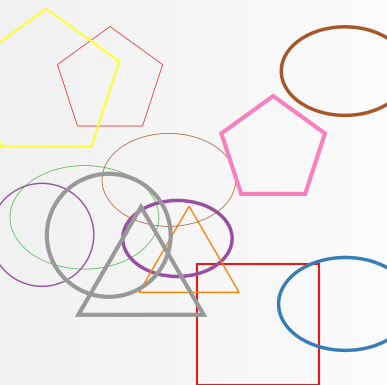[{"shape": "square", "thickness": 1.5, "radius": 0.79, "center": [0.665, 0.158]}, {"shape": "pentagon", "thickness": 0.5, "radius": 0.71, "center": [0.284, 0.788]}, {"shape": "oval", "thickness": 2.5, "radius": 0.86, "center": [0.891, 0.211]}, {"shape": "oval", "thickness": 0.5, "radius": 0.96, "center": [0.218, 0.435]}, {"shape": "oval", "thickness": 2.5, "radius": 0.71, "center": [0.458, 0.381]}, {"shape": "circle", "thickness": 1, "radius": 0.67, "center": [0.108, 0.39]}, {"shape": "triangle", "thickness": 1, "radius": 0.75, "center": [0.488, 0.315]}, {"shape": "pentagon", "thickness": 1.5, "radius": 0.99, "center": [0.12, 0.779]}, {"shape": "oval", "thickness": 2.5, "radius": 0.82, "center": [0.89, 0.815]}, {"shape": "oval", "thickness": 0.5, "radius": 0.86, "center": [0.436, 0.533]}, {"shape": "pentagon", "thickness": 3, "radius": 0.7, "center": [0.705, 0.61]}, {"shape": "circle", "thickness": 3, "radius": 0.8, "center": [0.281, 0.389]}, {"shape": "triangle", "thickness": 3, "radius": 0.93, "center": [0.364, 0.276]}]